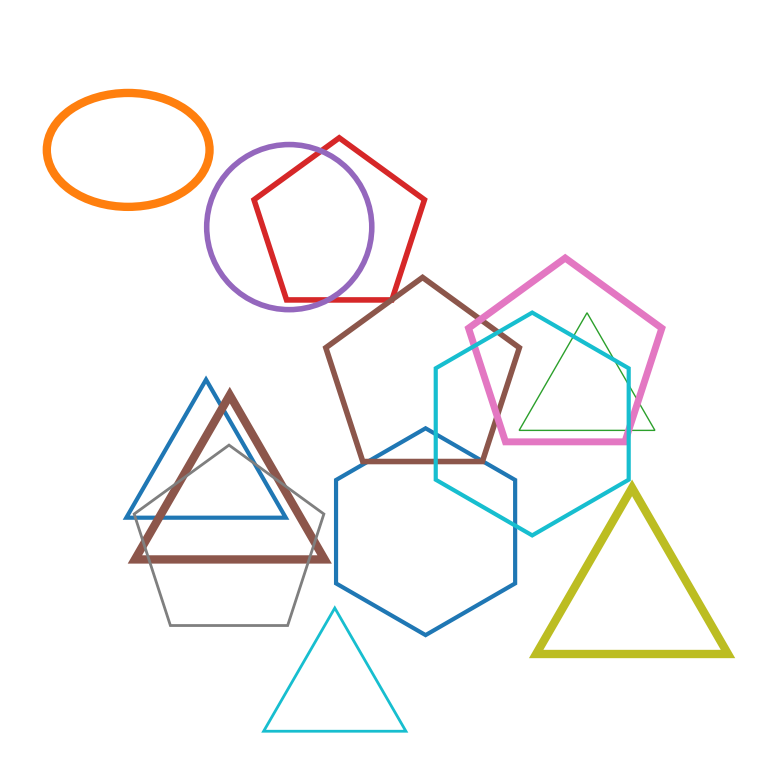[{"shape": "hexagon", "thickness": 1.5, "radius": 0.67, "center": [0.553, 0.309]}, {"shape": "triangle", "thickness": 1.5, "radius": 0.6, "center": [0.268, 0.387]}, {"shape": "oval", "thickness": 3, "radius": 0.53, "center": [0.166, 0.805]}, {"shape": "triangle", "thickness": 0.5, "radius": 0.51, "center": [0.762, 0.492]}, {"shape": "pentagon", "thickness": 2, "radius": 0.58, "center": [0.441, 0.705]}, {"shape": "circle", "thickness": 2, "radius": 0.54, "center": [0.376, 0.705]}, {"shape": "triangle", "thickness": 3, "radius": 0.71, "center": [0.298, 0.345]}, {"shape": "pentagon", "thickness": 2, "radius": 0.66, "center": [0.549, 0.508]}, {"shape": "pentagon", "thickness": 2.5, "radius": 0.66, "center": [0.734, 0.533]}, {"shape": "pentagon", "thickness": 1, "radius": 0.65, "center": [0.297, 0.292]}, {"shape": "triangle", "thickness": 3, "radius": 0.72, "center": [0.821, 0.223]}, {"shape": "hexagon", "thickness": 1.5, "radius": 0.72, "center": [0.691, 0.449]}, {"shape": "triangle", "thickness": 1, "radius": 0.53, "center": [0.435, 0.104]}]